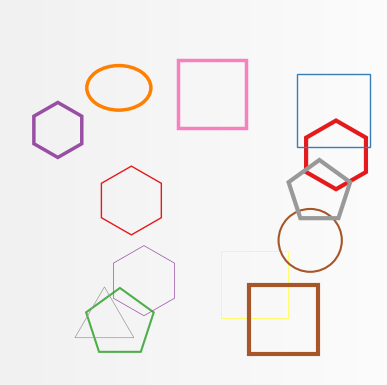[{"shape": "hexagon", "thickness": 1, "radius": 0.45, "center": [0.339, 0.479]}, {"shape": "hexagon", "thickness": 3, "radius": 0.45, "center": [0.867, 0.598]}, {"shape": "square", "thickness": 1, "radius": 0.47, "center": [0.862, 0.713]}, {"shape": "pentagon", "thickness": 1.5, "radius": 0.46, "center": [0.309, 0.16]}, {"shape": "hexagon", "thickness": 0.5, "radius": 0.46, "center": [0.371, 0.271]}, {"shape": "hexagon", "thickness": 2.5, "radius": 0.36, "center": [0.149, 0.662]}, {"shape": "oval", "thickness": 2.5, "radius": 0.41, "center": [0.307, 0.772]}, {"shape": "square", "thickness": 0.5, "radius": 0.43, "center": [0.657, 0.261]}, {"shape": "circle", "thickness": 1.5, "radius": 0.41, "center": [0.801, 0.376]}, {"shape": "square", "thickness": 3, "radius": 0.45, "center": [0.731, 0.17]}, {"shape": "square", "thickness": 2.5, "radius": 0.44, "center": [0.547, 0.756]}, {"shape": "pentagon", "thickness": 3, "radius": 0.42, "center": [0.824, 0.501]}, {"shape": "triangle", "thickness": 0.5, "radius": 0.44, "center": [0.269, 0.167]}]